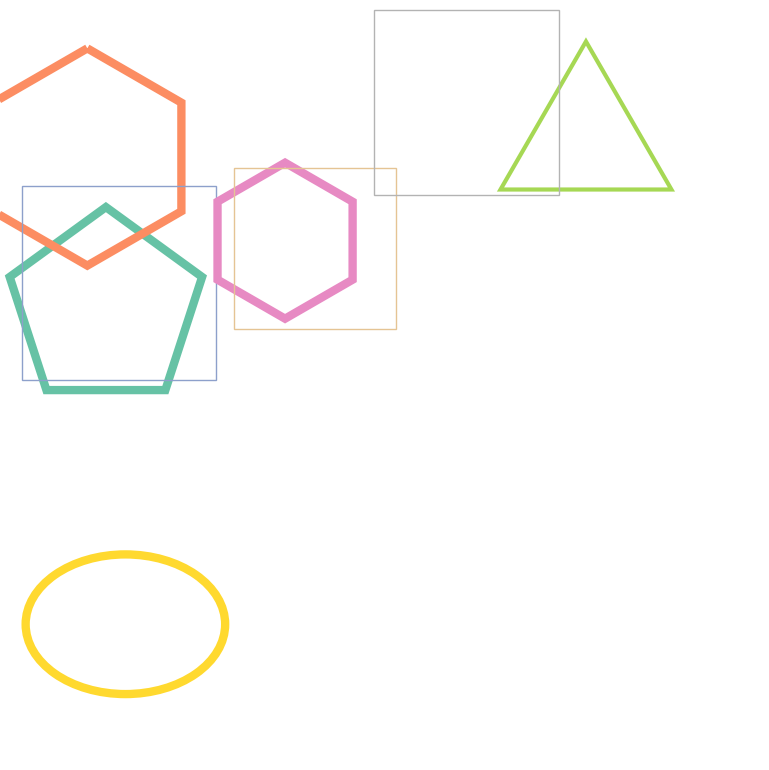[{"shape": "pentagon", "thickness": 3, "radius": 0.66, "center": [0.138, 0.6]}, {"shape": "hexagon", "thickness": 3, "radius": 0.71, "center": [0.113, 0.796]}, {"shape": "square", "thickness": 0.5, "radius": 0.63, "center": [0.154, 0.632]}, {"shape": "hexagon", "thickness": 3, "radius": 0.51, "center": [0.37, 0.687]}, {"shape": "triangle", "thickness": 1.5, "radius": 0.64, "center": [0.761, 0.818]}, {"shape": "oval", "thickness": 3, "radius": 0.65, "center": [0.163, 0.189]}, {"shape": "square", "thickness": 0.5, "radius": 0.53, "center": [0.409, 0.677]}, {"shape": "square", "thickness": 0.5, "radius": 0.6, "center": [0.606, 0.867]}]